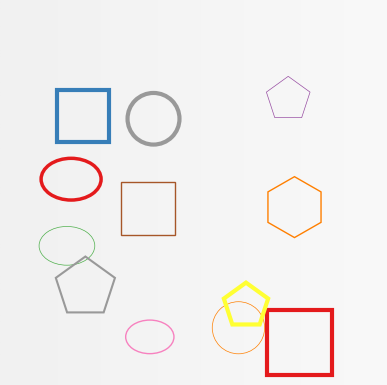[{"shape": "oval", "thickness": 2.5, "radius": 0.39, "center": [0.183, 0.535]}, {"shape": "square", "thickness": 3, "radius": 0.42, "center": [0.773, 0.11]}, {"shape": "square", "thickness": 3, "radius": 0.34, "center": [0.215, 0.698]}, {"shape": "oval", "thickness": 0.5, "radius": 0.36, "center": [0.173, 0.362]}, {"shape": "pentagon", "thickness": 0.5, "radius": 0.3, "center": [0.744, 0.743]}, {"shape": "hexagon", "thickness": 1, "radius": 0.4, "center": [0.76, 0.462]}, {"shape": "circle", "thickness": 0.5, "radius": 0.34, "center": [0.615, 0.149]}, {"shape": "pentagon", "thickness": 3, "radius": 0.3, "center": [0.635, 0.206]}, {"shape": "square", "thickness": 1, "radius": 0.35, "center": [0.381, 0.458]}, {"shape": "oval", "thickness": 1, "radius": 0.31, "center": [0.387, 0.125]}, {"shape": "pentagon", "thickness": 1.5, "radius": 0.4, "center": [0.22, 0.253]}, {"shape": "circle", "thickness": 3, "radius": 0.34, "center": [0.396, 0.692]}]